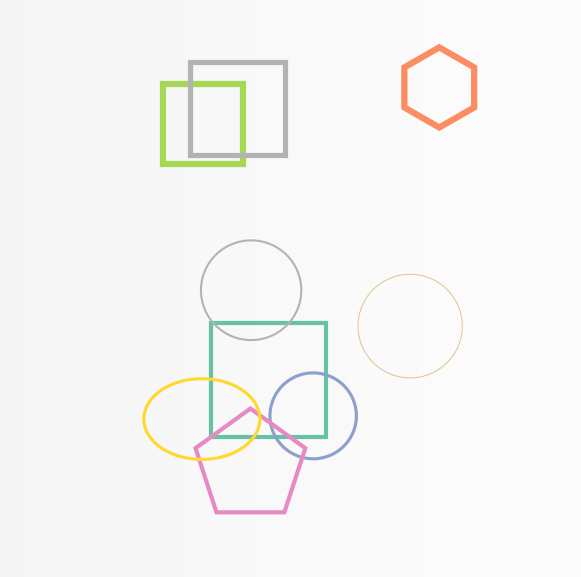[{"shape": "square", "thickness": 2, "radius": 0.49, "center": [0.462, 0.341]}, {"shape": "hexagon", "thickness": 3, "radius": 0.35, "center": [0.756, 0.848]}, {"shape": "circle", "thickness": 1.5, "radius": 0.37, "center": [0.539, 0.279]}, {"shape": "pentagon", "thickness": 2, "radius": 0.5, "center": [0.431, 0.192]}, {"shape": "square", "thickness": 3, "radius": 0.34, "center": [0.349, 0.784]}, {"shape": "oval", "thickness": 1.5, "radius": 0.5, "center": [0.347, 0.274]}, {"shape": "circle", "thickness": 0.5, "radius": 0.45, "center": [0.706, 0.434]}, {"shape": "square", "thickness": 2.5, "radius": 0.41, "center": [0.409, 0.811]}, {"shape": "circle", "thickness": 1, "radius": 0.43, "center": [0.432, 0.497]}]